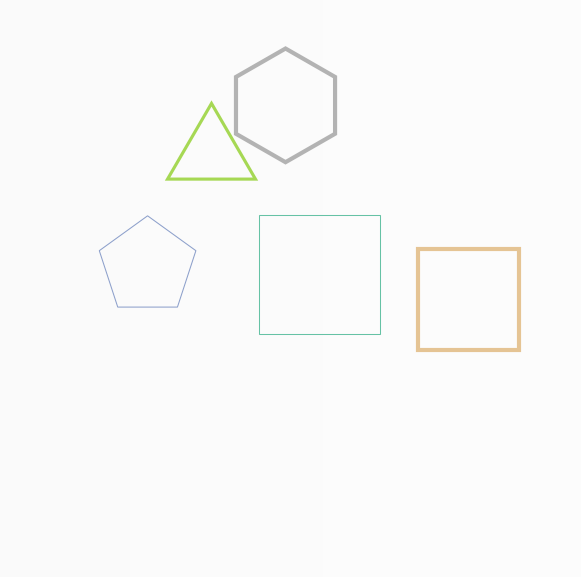[{"shape": "square", "thickness": 0.5, "radius": 0.52, "center": [0.55, 0.524]}, {"shape": "pentagon", "thickness": 0.5, "radius": 0.44, "center": [0.254, 0.538]}, {"shape": "triangle", "thickness": 1.5, "radius": 0.44, "center": [0.364, 0.733]}, {"shape": "square", "thickness": 2, "radius": 0.43, "center": [0.806, 0.481]}, {"shape": "hexagon", "thickness": 2, "radius": 0.49, "center": [0.491, 0.817]}]